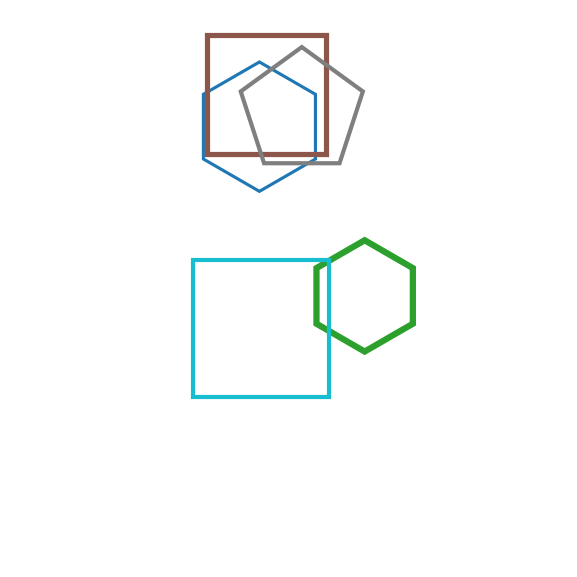[{"shape": "hexagon", "thickness": 1.5, "radius": 0.56, "center": [0.449, 0.78]}, {"shape": "hexagon", "thickness": 3, "radius": 0.48, "center": [0.631, 0.487]}, {"shape": "square", "thickness": 2.5, "radius": 0.52, "center": [0.461, 0.836]}, {"shape": "pentagon", "thickness": 2, "radius": 0.56, "center": [0.523, 0.806]}, {"shape": "square", "thickness": 2, "radius": 0.59, "center": [0.452, 0.43]}]